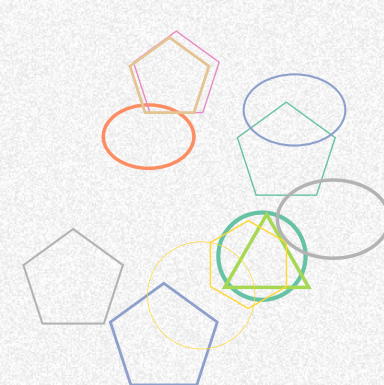[{"shape": "circle", "thickness": 3, "radius": 0.57, "center": [0.68, 0.335]}, {"shape": "pentagon", "thickness": 1, "radius": 0.67, "center": [0.744, 0.601]}, {"shape": "oval", "thickness": 2.5, "radius": 0.59, "center": [0.386, 0.645]}, {"shape": "pentagon", "thickness": 2, "radius": 0.73, "center": [0.426, 0.118]}, {"shape": "oval", "thickness": 1.5, "radius": 0.66, "center": [0.765, 0.714]}, {"shape": "pentagon", "thickness": 1, "radius": 0.58, "center": [0.458, 0.802]}, {"shape": "triangle", "thickness": 2.5, "radius": 0.63, "center": [0.693, 0.317]}, {"shape": "circle", "thickness": 0.5, "radius": 0.7, "center": [0.522, 0.233]}, {"shape": "hexagon", "thickness": 1, "radius": 0.57, "center": [0.645, 0.313]}, {"shape": "pentagon", "thickness": 2, "radius": 0.54, "center": [0.44, 0.795]}, {"shape": "oval", "thickness": 2.5, "radius": 0.73, "center": [0.866, 0.431]}, {"shape": "pentagon", "thickness": 1.5, "radius": 0.68, "center": [0.19, 0.269]}]